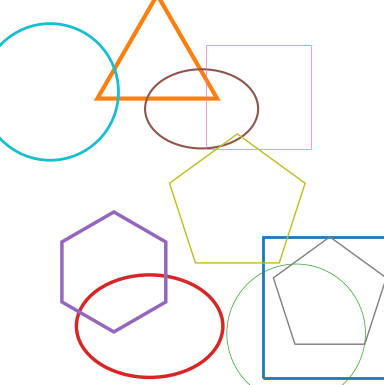[{"shape": "square", "thickness": 2, "radius": 0.92, "center": [0.867, 0.201]}, {"shape": "triangle", "thickness": 3, "radius": 0.9, "center": [0.408, 0.834]}, {"shape": "circle", "thickness": 0.5, "radius": 0.9, "center": [0.769, 0.134]}, {"shape": "oval", "thickness": 2.5, "radius": 0.95, "center": [0.389, 0.153]}, {"shape": "hexagon", "thickness": 2.5, "radius": 0.78, "center": [0.296, 0.294]}, {"shape": "oval", "thickness": 1.5, "radius": 0.73, "center": [0.524, 0.717]}, {"shape": "square", "thickness": 0.5, "radius": 0.68, "center": [0.671, 0.749]}, {"shape": "pentagon", "thickness": 1, "radius": 0.77, "center": [0.857, 0.231]}, {"shape": "pentagon", "thickness": 1, "radius": 0.93, "center": [0.616, 0.467]}, {"shape": "circle", "thickness": 2, "radius": 0.89, "center": [0.13, 0.761]}]